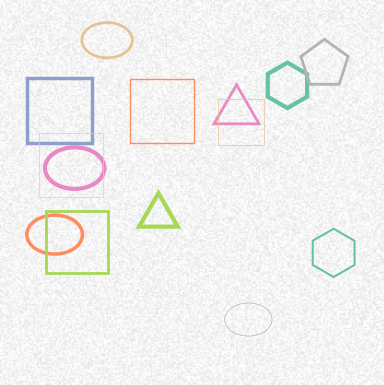[{"shape": "hexagon", "thickness": 1.5, "radius": 0.31, "center": [0.867, 0.343]}, {"shape": "hexagon", "thickness": 3, "radius": 0.3, "center": [0.747, 0.778]}, {"shape": "square", "thickness": 1, "radius": 0.41, "center": [0.421, 0.711]}, {"shape": "oval", "thickness": 2.5, "radius": 0.36, "center": [0.142, 0.391]}, {"shape": "square", "thickness": 2.5, "radius": 0.42, "center": [0.153, 0.713]}, {"shape": "triangle", "thickness": 2, "radius": 0.34, "center": [0.614, 0.712]}, {"shape": "oval", "thickness": 3, "radius": 0.39, "center": [0.194, 0.563]}, {"shape": "triangle", "thickness": 3, "radius": 0.29, "center": [0.412, 0.44]}, {"shape": "square", "thickness": 2, "radius": 0.41, "center": [0.2, 0.372]}, {"shape": "square", "thickness": 0.5, "radius": 0.42, "center": [0.185, 0.571]}, {"shape": "oval", "thickness": 2, "radius": 0.33, "center": [0.278, 0.896]}, {"shape": "square", "thickness": 0.5, "radius": 0.3, "center": [0.626, 0.683]}, {"shape": "pentagon", "thickness": 2, "radius": 0.32, "center": [0.843, 0.833]}, {"shape": "oval", "thickness": 0.5, "radius": 0.31, "center": [0.645, 0.17]}]